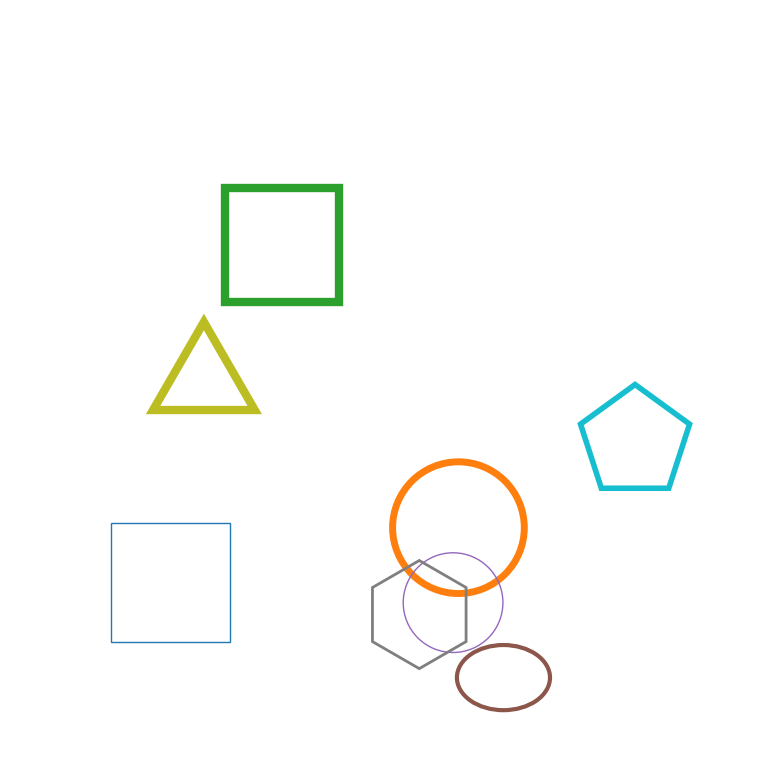[{"shape": "square", "thickness": 0.5, "radius": 0.38, "center": [0.222, 0.244]}, {"shape": "circle", "thickness": 2.5, "radius": 0.43, "center": [0.595, 0.315]}, {"shape": "square", "thickness": 3, "radius": 0.37, "center": [0.366, 0.682]}, {"shape": "circle", "thickness": 0.5, "radius": 0.32, "center": [0.588, 0.217]}, {"shape": "oval", "thickness": 1.5, "radius": 0.3, "center": [0.654, 0.12]}, {"shape": "hexagon", "thickness": 1, "radius": 0.35, "center": [0.545, 0.202]}, {"shape": "triangle", "thickness": 3, "radius": 0.38, "center": [0.265, 0.506]}, {"shape": "pentagon", "thickness": 2, "radius": 0.37, "center": [0.825, 0.426]}]